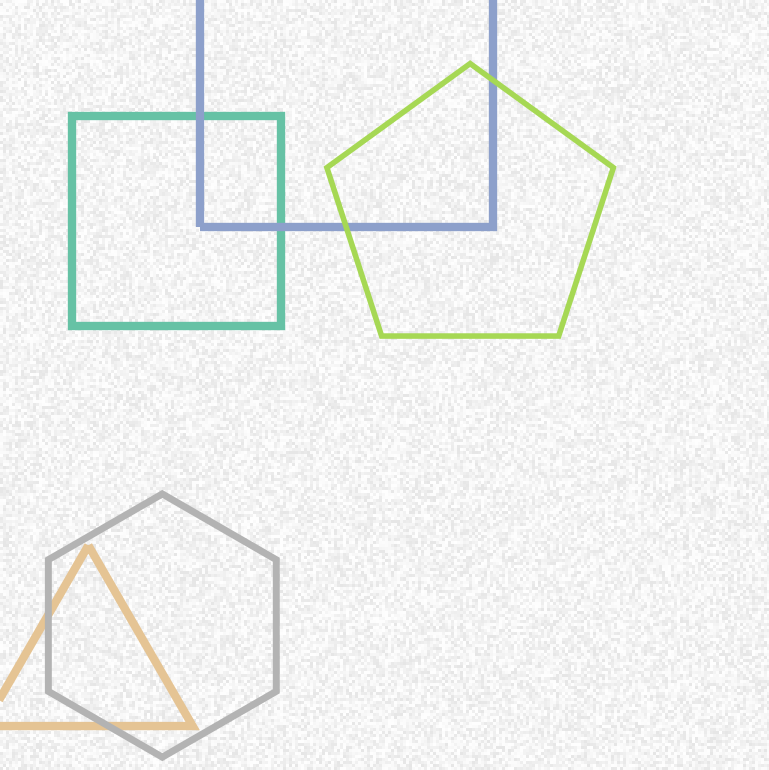[{"shape": "square", "thickness": 3, "radius": 0.68, "center": [0.229, 0.713]}, {"shape": "square", "thickness": 3, "radius": 0.95, "center": [0.45, 0.895]}, {"shape": "pentagon", "thickness": 2, "radius": 0.98, "center": [0.611, 0.722]}, {"shape": "triangle", "thickness": 3, "radius": 0.78, "center": [0.115, 0.135]}, {"shape": "hexagon", "thickness": 2.5, "radius": 0.85, "center": [0.211, 0.188]}]